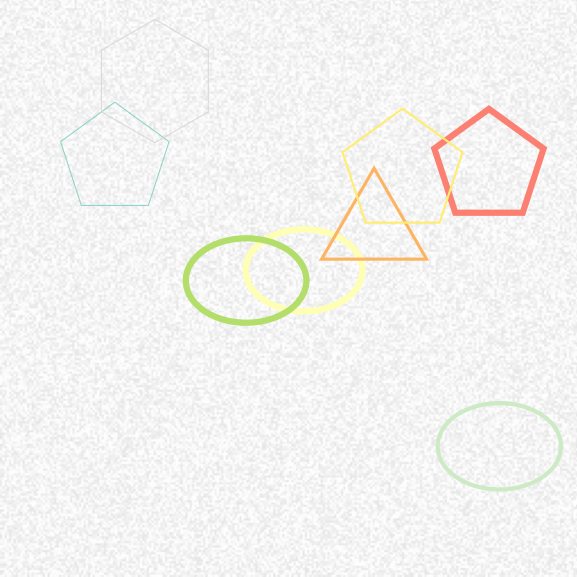[{"shape": "pentagon", "thickness": 0.5, "radius": 0.49, "center": [0.199, 0.723]}, {"shape": "oval", "thickness": 3, "radius": 0.51, "center": [0.526, 0.531]}, {"shape": "pentagon", "thickness": 3, "radius": 0.5, "center": [0.847, 0.711]}, {"shape": "triangle", "thickness": 1.5, "radius": 0.52, "center": [0.648, 0.603]}, {"shape": "oval", "thickness": 3, "radius": 0.52, "center": [0.426, 0.513]}, {"shape": "hexagon", "thickness": 0.5, "radius": 0.53, "center": [0.268, 0.859]}, {"shape": "oval", "thickness": 2, "radius": 0.53, "center": [0.865, 0.226]}, {"shape": "pentagon", "thickness": 1, "radius": 0.55, "center": [0.697, 0.702]}]